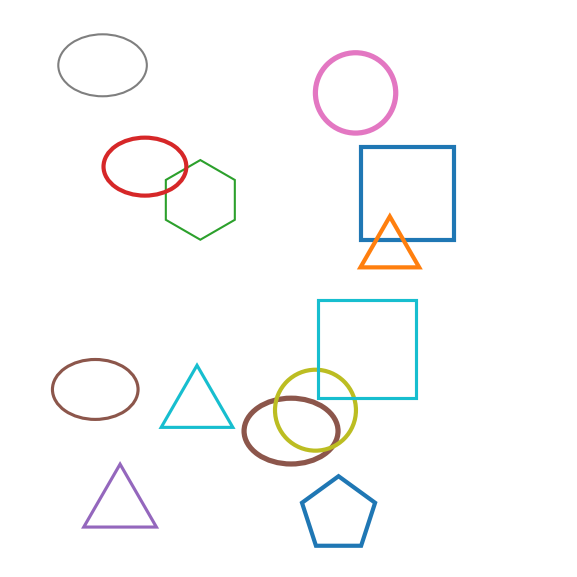[{"shape": "square", "thickness": 2, "radius": 0.4, "center": [0.705, 0.664]}, {"shape": "pentagon", "thickness": 2, "radius": 0.33, "center": [0.586, 0.108]}, {"shape": "triangle", "thickness": 2, "radius": 0.29, "center": [0.675, 0.566]}, {"shape": "hexagon", "thickness": 1, "radius": 0.34, "center": [0.347, 0.653]}, {"shape": "oval", "thickness": 2, "radius": 0.36, "center": [0.251, 0.711]}, {"shape": "triangle", "thickness": 1.5, "radius": 0.36, "center": [0.208, 0.123]}, {"shape": "oval", "thickness": 2.5, "radius": 0.41, "center": [0.504, 0.253]}, {"shape": "oval", "thickness": 1.5, "radius": 0.37, "center": [0.165, 0.325]}, {"shape": "circle", "thickness": 2.5, "radius": 0.35, "center": [0.616, 0.838]}, {"shape": "oval", "thickness": 1, "radius": 0.38, "center": [0.178, 0.886]}, {"shape": "circle", "thickness": 2, "radius": 0.35, "center": [0.546, 0.289]}, {"shape": "triangle", "thickness": 1.5, "radius": 0.36, "center": [0.341, 0.295]}, {"shape": "square", "thickness": 1.5, "radius": 0.43, "center": [0.635, 0.395]}]